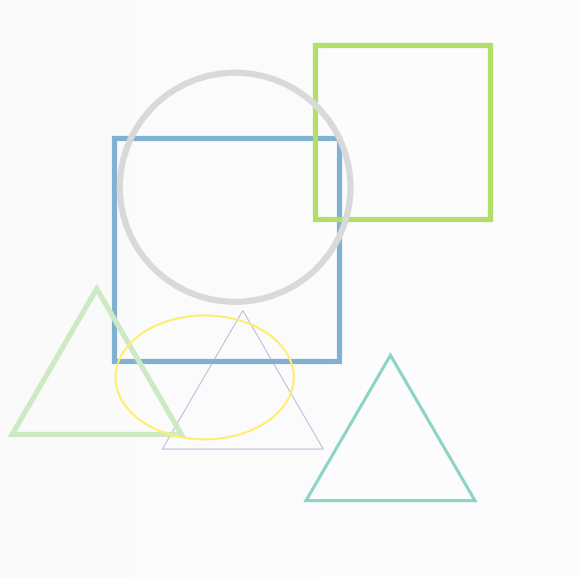[{"shape": "triangle", "thickness": 1.5, "radius": 0.84, "center": [0.672, 0.216]}, {"shape": "triangle", "thickness": 0.5, "radius": 0.8, "center": [0.418, 0.301]}, {"shape": "square", "thickness": 2.5, "radius": 0.97, "center": [0.39, 0.567]}, {"shape": "square", "thickness": 2.5, "radius": 0.75, "center": [0.692, 0.77]}, {"shape": "circle", "thickness": 3, "radius": 0.99, "center": [0.405, 0.675]}, {"shape": "triangle", "thickness": 2.5, "radius": 0.84, "center": [0.166, 0.331]}, {"shape": "oval", "thickness": 1, "radius": 0.77, "center": [0.352, 0.346]}]